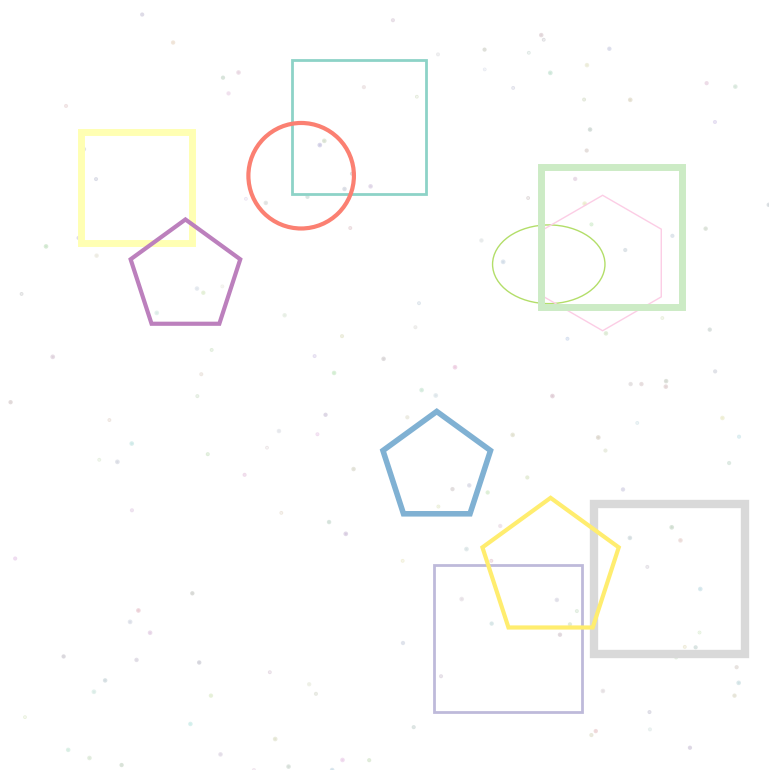[{"shape": "square", "thickness": 1, "radius": 0.44, "center": [0.466, 0.835]}, {"shape": "square", "thickness": 2.5, "radius": 0.36, "center": [0.177, 0.756]}, {"shape": "square", "thickness": 1, "radius": 0.48, "center": [0.66, 0.171]}, {"shape": "circle", "thickness": 1.5, "radius": 0.34, "center": [0.391, 0.772]}, {"shape": "pentagon", "thickness": 2, "radius": 0.37, "center": [0.567, 0.392]}, {"shape": "oval", "thickness": 0.5, "radius": 0.36, "center": [0.713, 0.657]}, {"shape": "hexagon", "thickness": 0.5, "radius": 0.44, "center": [0.783, 0.658]}, {"shape": "square", "thickness": 3, "radius": 0.49, "center": [0.87, 0.248]}, {"shape": "pentagon", "thickness": 1.5, "radius": 0.37, "center": [0.241, 0.64]}, {"shape": "square", "thickness": 2.5, "radius": 0.46, "center": [0.794, 0.692]}, {"shape": "pentagon", "thickness": 1.5, "radius": 0.47, "center": [0.715, 0.26]}]